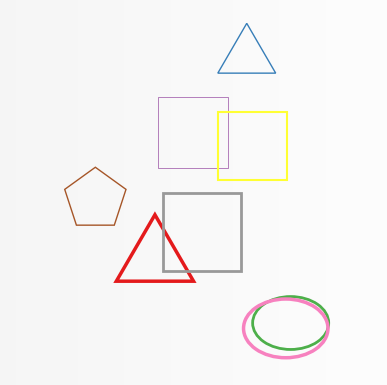[{"shape": "triangle", "thickness": 2.5, "radius": 0.58, "center": [0.4, 0.327]}, {"shape": "triangle", "thickness": 1, "radius": 0.43, "center": [0.637, 0.853]}, {"shape": "oval", "thickness": 2, "radius": 0.49, "center": [0.75, 0.161]}, {"shape": "square", "thickness": 0.5, "radius": 0.46, "center": [0.498, 0.656]}, {"shape": "square", "thickness": 1.5, "radius": 0.44, "center": [0.652, 0.621]}, {"shape": "pentagon", "thickness": 1, "radius": 0.42, "center": [0.246, 0.482]}, {"shape": "oval", "thickness": 2.5, "radius": 0.54, "center": [0.737, 0.147]}, {"shape": "square", "thickness": 2, "radius": 0.5, "center": [0.521, 0.397]}]